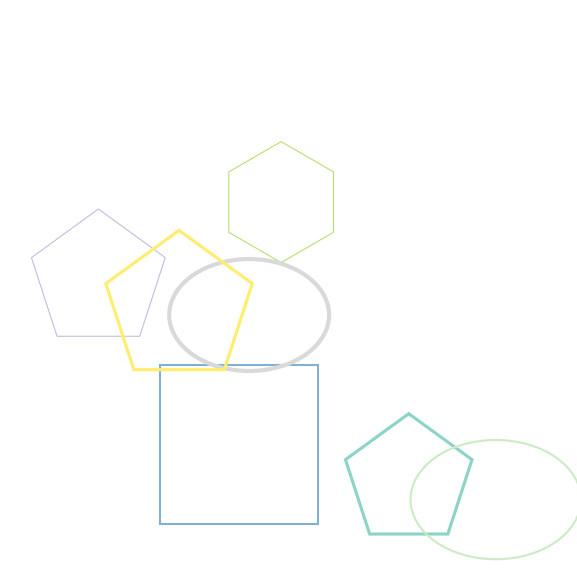[{"shape": "pentagon", "thickness": 1.5, "radius": 0.58, "center": [0.708, 0.168]}, {"shape": "pentagon", "thickness": 0.5, "radius": 0.61, "center": [0.17, 0.515]}, {"shape": "square", "thickness": 1, "radius": 0.69, "center": [0.414, 0.23]}, {"shape": "hexagon", "thickness": 0.5, "radius": 0.52, "center": [0.487, 0.649]}, {"shape": "oval", "thickness": 2, "radius": 0.69, "center": [0.431, 0.454]}, {"shape": "oval", "thickness": 1, "radius": 0.74, "center": [0.858, 0.134]}, {"shape": "pentagon", "thickness": 1.5, "radius": 0.67, "center": [0.31, 0.467]}]